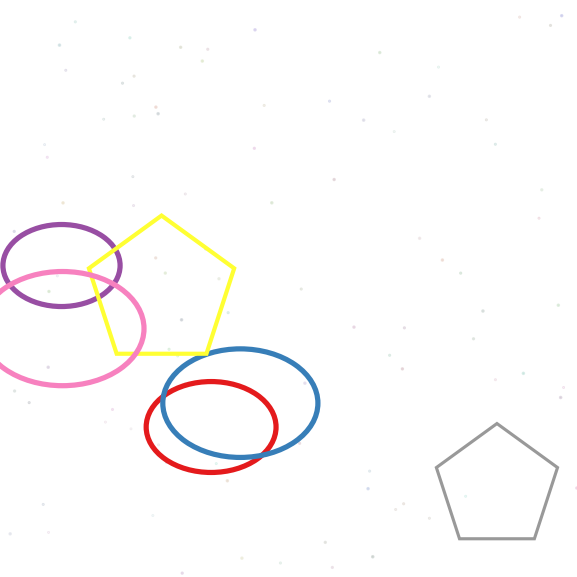[{"shape": "oval", "thickness": 2.5, "radius": 0.56, "center": [0.366, 0.26]}, {"shape": "oval", "thickness": 2.5, "radius": 0.67, "center": [0.416, 0.301]}, {"shape": "oval", "thickness": 2.5, "radius": 0.51, "center": [0.107, 0.539]}, {"shape": "pentagon", "thickness": 2, "radius": 0.66, "center": [0.28, 0.494]}, {"shape": "oval", "thickness": 2.5, "radius": 0.71, "center": [0.108, 0.43]}, {"shape": "pentagon", "thickness": 1.5, "radius": 0.55, "center": [0.861, 0.155]}]